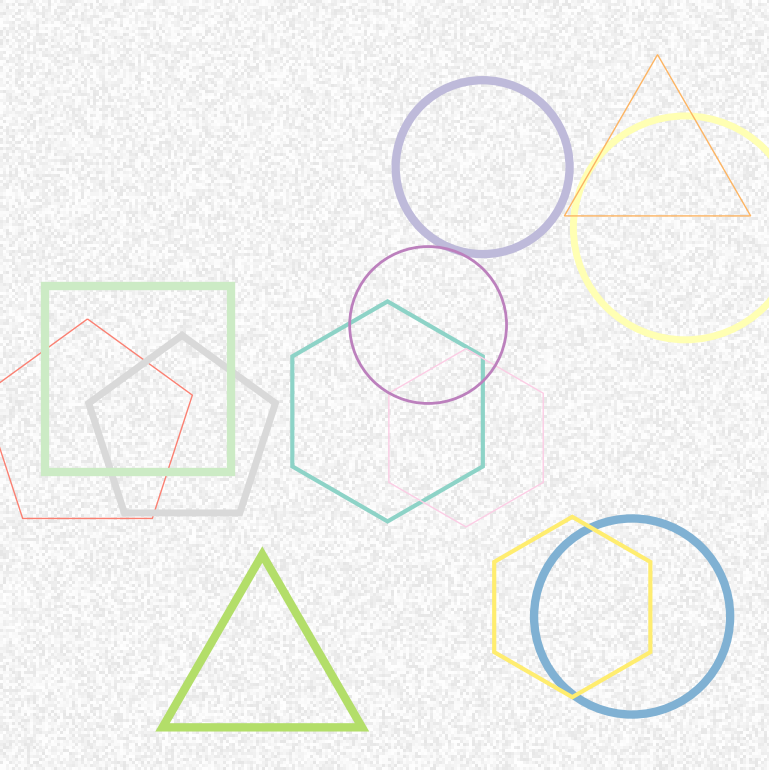[{"shape": "hexagon", "thickness": 1.5, "radius": 0.71, "center": [0.503, 0.466]}, {"shape": "circle", "thickness": 2.5, "radius": 0.73, "center": [0.89, 0.704]}, {"shape": "circle", "thickness": 3, "radius": 0.56, "center": [0.627, 0.783]}, {"shape": "pentagon", "thickness": 0.5, "radius": 0.72, "center": [0.114, 0.443]}, {"shape": "circle", "thickness": 3, "radius": 0.64, "center": [0.821, 0.199]}, {"shape": "triangle", "thickness": 0.5, "radius": 0.7, "center": [0.854, 0.789]}, {"shape": "triangle", "thickness": 3, "radius": 0.75, "center": [0.341, 0.13]}, {"shape": "hexagon", "thickness": 0.5, "radius": 0.58, "center": [0.605, 0.431]}, {"shape": "pentagon", "thickness": 2.5, "radius": 0.64, "center": [0.236, 0.437]}, {"shape": "circle", "thickness": 1, "radius": 0.51, "center": [0.556, 0.578]}, {"shape": "square", "thickness": 3, "radius": 0.6, "center": [0.179, 0.507]}, {"shape": "hexagon", "thickness": 1.5, "radius": 0.59, "center": [0.743, 0.212]}]